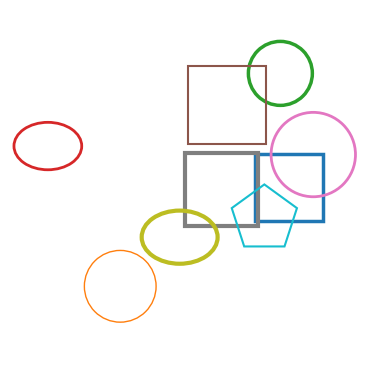[{"shape": "square", "thickness": 2.5, "radius": 0.44, "center": [0.751, 0.513]}, {"shape": "circle", "thickness": 1, "radius": 0.47, "center": [0.312, 0.256]}, {"shape": "circle", "thickness": 2.5, "radius": 0.42, "center": [0.728, 0.809]}, {"shape": "oval", "thickness": 2, "radius": 0.44, "center": [0.124, 0.621]}, {"shape": "square", "thickness": 1.5, "radius": 0.5, "center": [0.589, 0.727]}, {"shape": "circle", "thickness": 2, "radius": 0.55, "center": [0.814, 0.599]}, {"shape": "square", "thickness": 3, "radius": 0.47, "center": [0.575, 0.508]}, {"shape": "oval", "thickness": 3, "radius": 0.49, "center": [0.467, 0.384]}, {"shape": "pentagon", "thickness": 1.5, "radius": 0.45, "center": [0.687, 0.432]}]